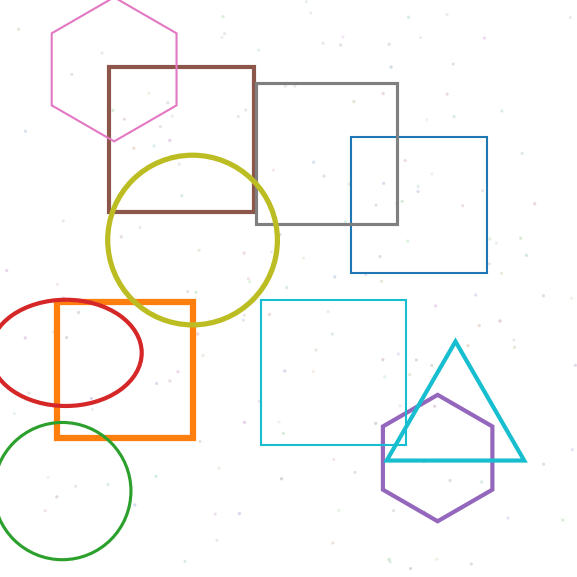[{"shape": "square", "thickness": 1, "radius": 0.59, "center": [0.725, 0.644]}, {"shape": "square", "thickness": 3, "radius": 0.59, "center": [0.216, 0.359]}, {"shape": "circle", "thickness": 1.5, "radius": 0.59, "center": [0.108, 0.149]}, {"shape": "oval", "thickness": 2, "radius": 0.66, "center": [0.114, 0.388]}, {"shape": "hexagon", "thickness": 2, "radius": 0.55, "center": [0.758, 0.206]}, {"shape": "square", "thickness": 2, "radius": 0.63, "center": [0.314, 0.757]}, {"shape": "hexagon", "thickness": 1, "radius": 0.62, "center": [0.198, 0.879]}, {"shape": "square", "thickness": 1.5, "radius": 0.61, "center": [0.566, 0.734]}, {"shape": "circle", "thickness": 2.5, "radius": 0.73, "center": [0.333, 0.583]}, {"shape": "triangle", "thickness": 2, "radius": 0.69, "center": [0.789, 0.27]}, {"shape": "square", "thickness": 1, "radius": 0.63, "center": [0.577, 0.354]}]